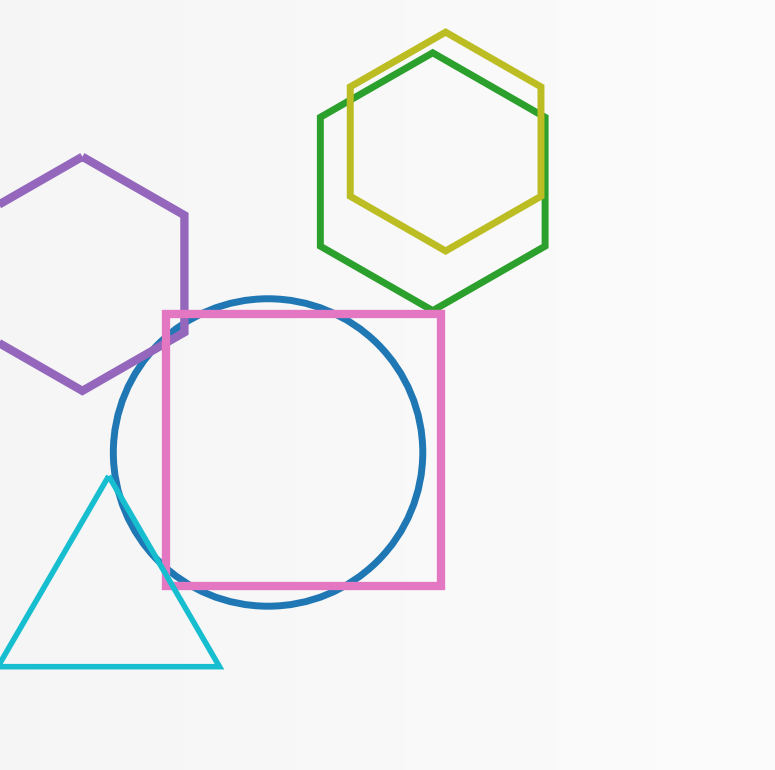[{"shape": "circle", "thickness": 2.5, "radius": 1.0, "center": [0.346, 0.412]}, {"shape": "hexagon", "thickness": 2.5, "radius": 0.84, "center": [0.558, 0.764]}, {"shape": "hexagon", "thickness": 3, "radius": 0.76, "center": [0.106, 0.644]}, {"shape": "square", "thickness": 3, "radius": 0.89, "center": [0.392, 0.416]}, {"shape": "hexagon", "thickness": 2.5, "radius": 0.71, "center": [0.575, 0.816]}, {"shape": "triangle", "thickness": 2, "radius": 0.83, "center": [0.14, 0.217]}]